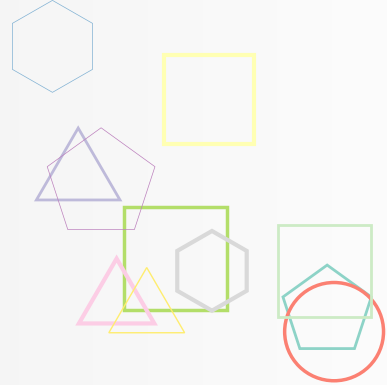[{"shape": "pentagon", "thickness": 2, "radius": 0.6, "center": [0.844, 0.192]}, {"shape": "square", "thickness": 3, "radius": 0.58, "center": [0.539, 0.743]}, {"shape": "triangle", "thickness": 2, "radius": 0.62, "center": [0.202, 0.543]}, {"shape": "circle", "thickness": 2.5, "radius": 0.64, "center": [0.862, 0.139]}, {"shape": "hexagon", "thickness": 0.5, "radius": 0.6, "center": [0.135, 0.88]}, {"shape": "square", "thickness": 2.5, "radius": 0.67, "center": [0.453, 0.327]}, {"shape": "triangle", "thickness": 3, "radius": 0.56, "center": [0.301, 0.216]}, {"shape": "hexagon", "thickness": 3, "radius": 0.52, "center": [0.547, 0.297]}, {"shape": "pentagon", "thickness": 0.5, "radius": 0.73, "center": [0.261, 0.522]}, {"shape": "square", "thickness": 2, "radius": 0.6, "center": [0.837, 0.297]}, {"shape": "triangle", "thickness": 1, "radius": 0.56, "center": [0.379, 0.192]}]